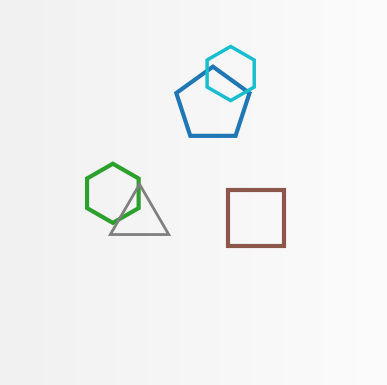[{"shape": "pentagon", "thickness": 3, "radius": 0.5, "center": [0.549, 0.728]}, {"shape": "hexagon", "thickness": 3, "radius": 0.38, "center": [0.291, 0.498]}, {"shape": "square", "thickness": 3, "radius": 0.36, "center": [0.661, 0.435]}, {"shape": "triangle", "thickness": 2, "radius": 0.44, "center": [0.36, 0.434]}, {"shape": "hexagon", "thickness": 2.5, "radius": 0.35, "center": [0.595, 0.809]}]